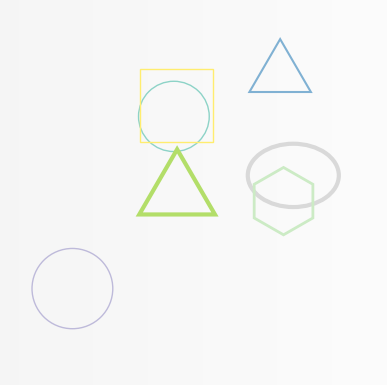[{"shape": "circle", "thickness": 1, "radius": 0.46, "center": [0.449, 0.698]}, {"shape": "circle", "thickness": 1, "radius": 0.52, "center": [0.187, 0.25]}, {"shape": "triangle", "thickness": 1.5, "radius": 0.46, "center": [0.723, 0.807]}, {"shape": "triangle", "thickness": 3, "radius": 0.56, "center": [0.457, 0.499]}, {"shape": "oval", "thickness": 3, "radius": 0.59, "center": [0.757, 0.544]}, {"shape": "hexagon", "thickness": 2, "radius": 0.44, "center": [0.732, 0.478]}, {"shape": "square", "thickness": 1, "radius": 0.47, "center": [0.456, 0.727]}]